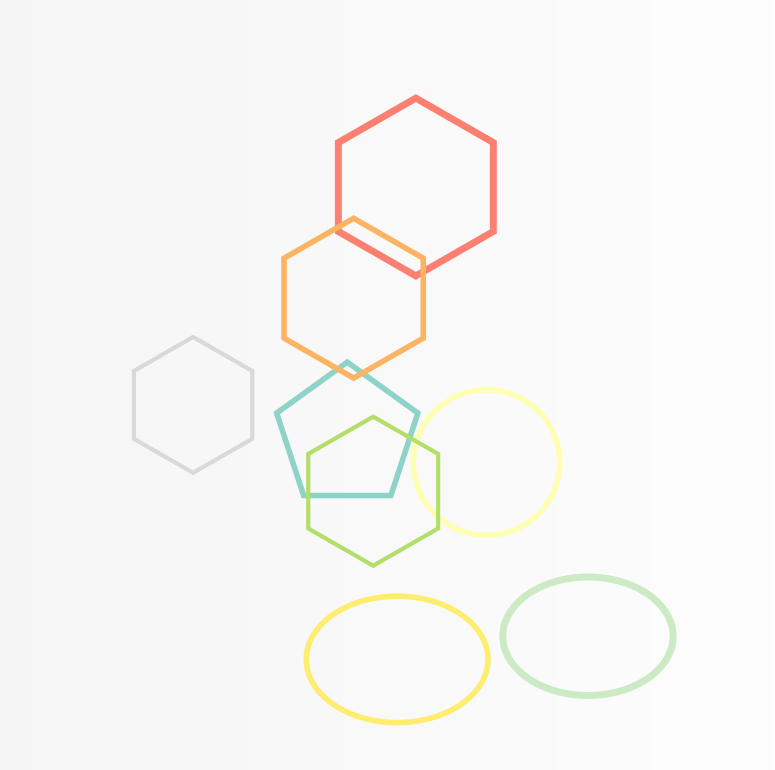[{"shape": "pentagon", "thickness": 2, "radius": 0.48, "center": [0.448, 0.434]}, {"shape": "circle", "thickness": 2, "radius": 0.47, "center": [0.628, 0.399]}, {"shape": "hexagon", "thickness": 2.5, "radius": 0.58, "center": [0.537, 0.757]}, {"shape": "hexagon", "thickness": 2, "radius": 0.52, "center": [0.456, 0.613]}, {"shape": "hexagon", "thickness": 1.5, "radius": 0.48, "center": [0.482, 0.362]}, {"shape": "hexagon", "thickness": 1.5, "radius": 0.44, "center": [0.249, 0.474]}, {"shape": "oval", "thickness": 2.5, "radius": 0.55, "center": [0.759, 0.174]}, {"shape": "oval", "thickness": 2, "radius": 0.59, "center": [0.512, 0.144]}]